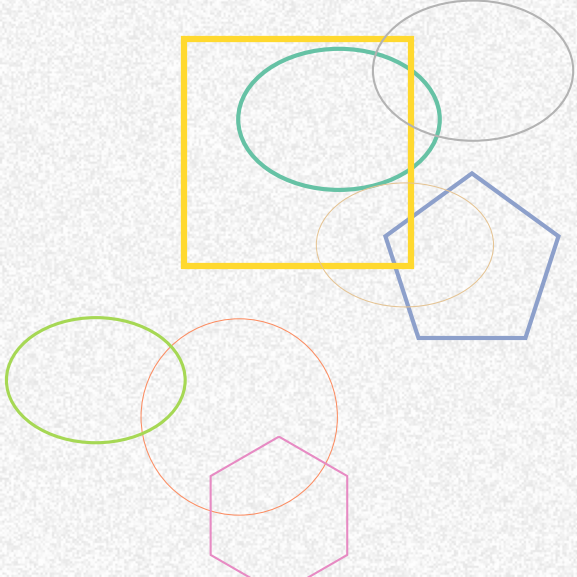[{"shape": "oval", "thickness": 2, "radius": 0.87, "center": [0.587, 0.792]}, {"shape": "circle", "thickness": 0.5, "radius": 0.85, "center": [0.414, 0.277]}, {"shape": "pentagon", "thickness": 2, "radius": 0.79, "center": [0.817, 0.541]}, {"shape": "hexagon", "thickness": 1, "radius": 0.68, "center": [0.483, 0.107]}, {"shape": "oval", "thickness": 1.5, "radius": 0.77, "center": [0.166, 0.341]}, {"shape": "square", "thickness": 3, "radius": 0.98, "center": [0.516, 0.735]}, {"shape": "oval", "thickness": 0.5, "radius": 0.77, "center": [0.701, 0.575]}, {"shape": "oval", "thickness": 1, "radius": 0.87, "center": [0.819, 0.877]}]